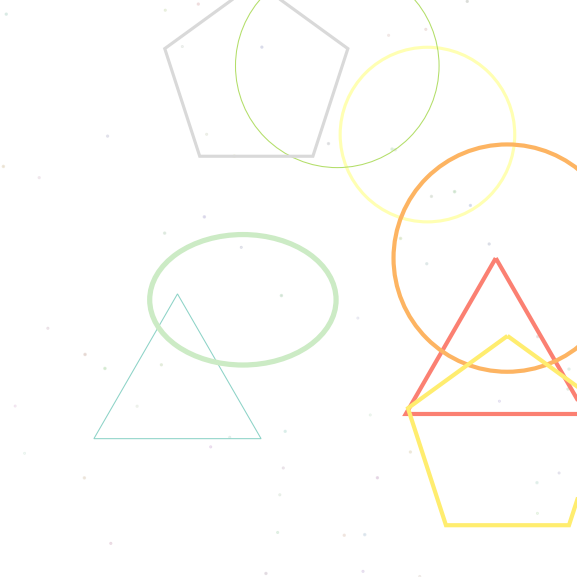[{"shape": "triangle", "thickness": 0.5, "radius": 0.84, "center": [0.307, 0.323]}, {"shape": "circle", "thickness": 1.5, "radius": 0.76, "center": [0.74, 0.766]}, {"shape": "triangle", "thickness": 2, "radius": 0.9, "center": [0.858, 0.372]}, {"shape": "circle", "thickness": 2, "radius": 0.98, "center": [0.878, 0.552]}, {"shape": "circle", "thickness": 0.5, "radius": 0.88, "center": [0.584, 0.885]}, {"shape": "pentagon", "thickness": 1.5, "radius": 0.83, "center": [0.444, 0.863]}, {"shape": "oval", "thickness": 2.5, "radius": 0.81, "center": [0.421, 0.48]}, {"shape": "pentagon", "thickness": 2, "radius": 0.91, "center": [0.879, 0.236]}]